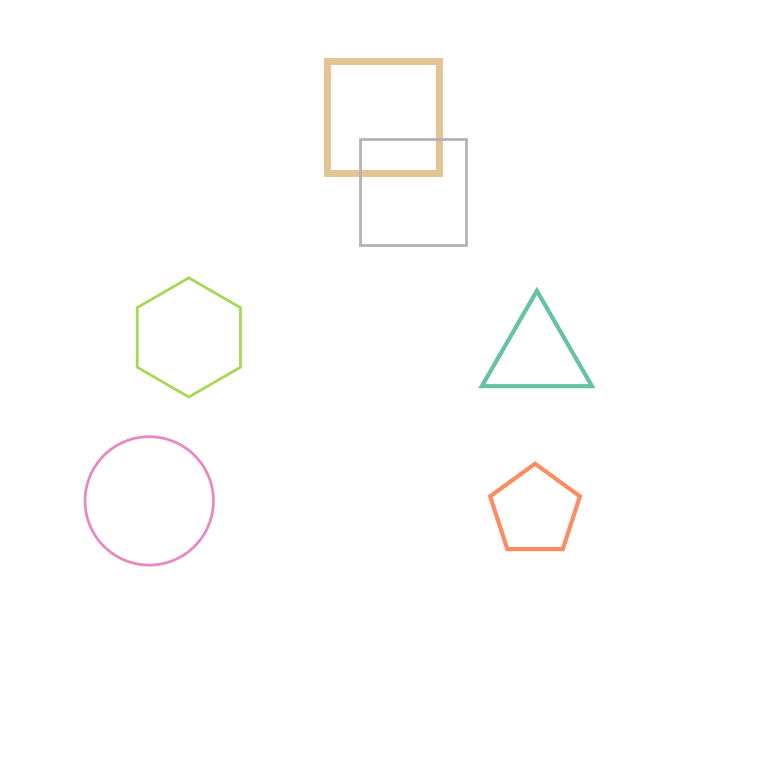[{"shape": "triangle", "thickness": 1.5, "radius": 0.41, "center": [0.697, 0.54]}, {"shape": "pentagon", "thickness": 1.5, "radius": 0.31, "center": [0.695, 0.336]}, {"shape": "circle", "thickness": 1, "radius": 0.42, "center": [0.194, 0.349]}, {"shape": "hexagon", "thickness": 1, "radius": 0.39, "center": [0.245, 0.562]}, {"shape": "square", "thickness": 2.5, "radius": 0.36, "center": [0.498, 0.848]}, {"shape": "square", "thickness": 1, "radius": 0.34, "center": [0.536, 0.75]}]